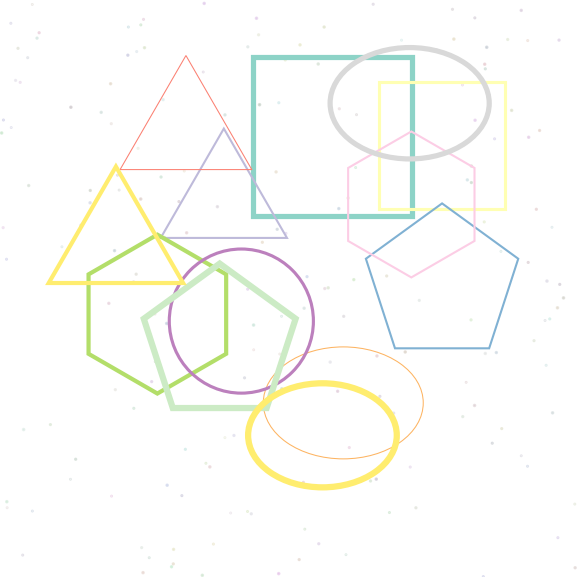[{"shape": "square", "thickness": 2.5, "radius": 0.69, "center": [0.576, 0.763]}, {"shape": "square", "thickness": 1.5, "radius": 0.55, "center": [0.765, 0.748]}, {"shape": "triangle", "thickness": 1, "radius": 0.63, "center": [0.388, 0.65]}, {"shape": "triangle", "thickness": 0.5, "radius": 0.66, "center": [0.322, 0.771]}, {"shape": "pentagon", "thickness": 1, "radius": 0.69, "center": [0.765, 0.508]}, {"shape": "oval", "thickness": 0.5, "radius": 0.69, "center": [0.594, 0.301]}, {"shape": "hexagon", "thickness": 2, "radius": 0.69, "center": [0.272, 0.455]}, {"shape": "hexagon", "thickness": 1, "radius": 0.63, "center": [0.712, 0.645]}, {"shape": "oval", "thickness": 2.5, "radius": 0.69, "center": [0.709, 0.82]}, {"shape": "circle", "thickness": 1.5, "radius": 0.62, "center": [0.418, 0.443]}, {"shape": "pentagon", "thickness": 3, "radius": 0.69, "center": [0.38, 0.404]}, {"shape": "oval", "thickness": 3, "radius": 0.64, "center": [0.558, 0.245]}, {"shape": "triangle", "thickness": 2, "radius": 0.67, "center": [0.201, 0.576]}]